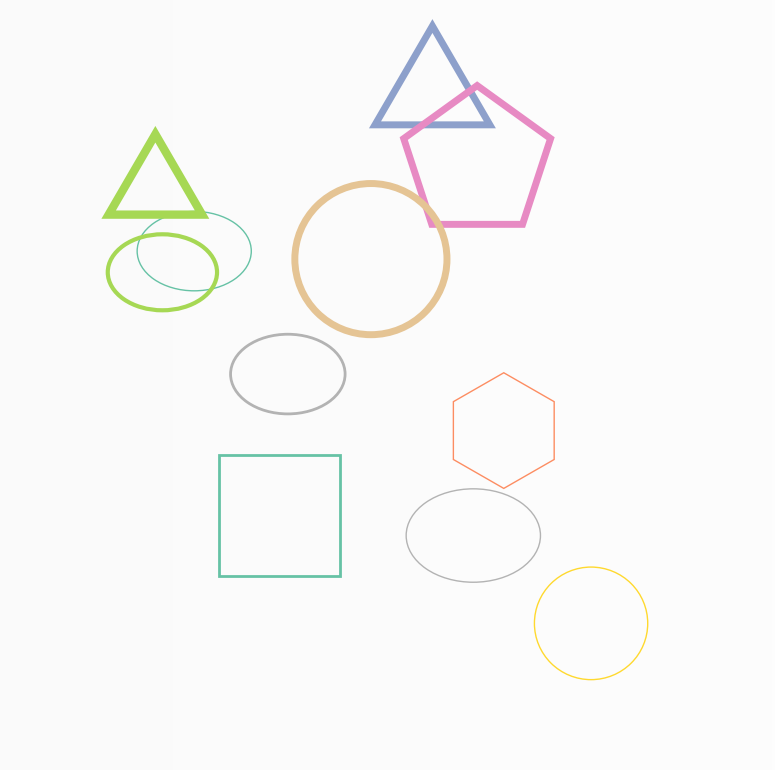[{"shape": "oval", "thickness": 0.5, "radius": 0.37, "center": [0.251, 0.674]}, {"shape": "square", "thickness": 1, "radius": 0.39, "center": [0.361, 0.33]}, {"shape": "hexagon", "thickness": 0.5, "radius": 0.38, "center": [0.65, 0.441]}, {"shape": "triangle", "thickness": 2.5, "radius": 0.43, "center": [0.558, 0.881]}, {"shape": "pentagon", "thickness": 2.5, "radius": 0.5, "center": [0.616, 0.789]}, {"shape": "triangle", "thickness": 3, "radius": 0.35, "center": [0.2, 0.756]}, {"shape": "oval", "thickness": 1.5, "radius": 0.35, "center": [0.21, 0.646]}, {"shape": "circle", "thickness": 0.5, "radius": 0.37, "center": [0.763, 0.19]}, {"shape": "circle", "thickness": 2.5, "radius": 0.49, "center": [0.479, 0.663]}, {"shape": "oval", "thickness": 0.5, "radius": 0.43, "center": [0.611, 0.305]}, {"shape": "oval", "thickness": 1, "radius": 0.37, "center": [0.371, 0.514]}]